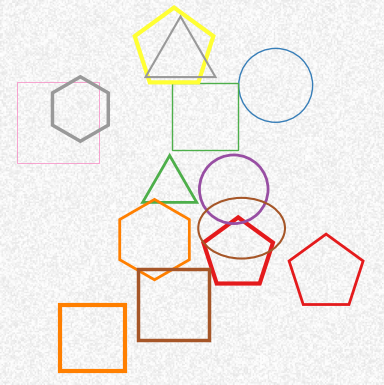[{"shape": "pentagon", "thickness": 2, "radius": 0.51, "center": [0.847, 0.291]}, {"shape": "pentagon", "thickness": 3, "radius": 0.47, "center": [0.619, 0.34]}, {"shape": "circle", "thickness": 1, "radius": 0.48, "center": [0.716, 0.778]}, {"shape": "triangle", "thickness": 2, "radius": 0.41, "center": [0.441, 0.515]}, {"shape": "square", "thickness": 1, "radius": 0.43, "center": [0.533, 0.697]}, {"shape": "circle", "thickness": 2, "radius": 0.45, "center": [0.607, 0.508]}, {"shape": "square", "thickness": 3, "radius": 0.43, "center": [0.24, 0.123]}, {"shape": "hexagon", "thickness": 2, "radius": 0.52, "center": [0.401, 0.378]}, {"shape": "pentagon", "thickness": 3, "radius": 0.54, "center": [0.452, 0.873]}, {"shape": "oval", "thickness": 1.5, "radius": 0.56, "center": [0.628, 0.407]}, {"shape": "square", "thickness": 2.5, "radius": 0.46, "center": [0.451, 0.21]}, {"shape": "square", "thickness": 0.5, "radius": 0.53, "center": [0.151, 0.682]}, {"shape": "hexagon", "thickness": 2.5, "radius": 0.42, "center": [0.209, 0.717]}, {"shape": "triangle", "thickness": 1.5, "radius": 0.52, "center": [0.469, 0.852]}]